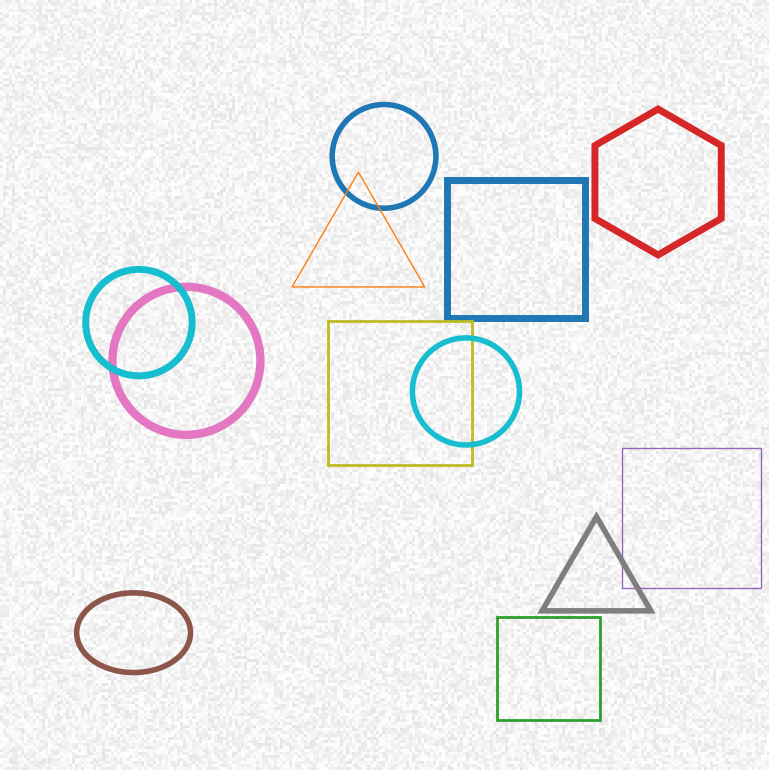[{"shape": "circle", "thickness": 2, "radius": 0.34, "center": [0.499, 0.797]}, {"shape": "square", "thickness": 2.5, "radius": 0.45, "center": [0.67, 0.677]}, {"shape": "triangle", "thickness": 0.5, "radius": 0.5, "center": [0.465, 0.677]}, {"shape": "square", "thickness": 1, "radius": 0.33, "center": [0.713, 0.132]}, {"shape": "hexagon", "thickness": 2.5, "radius": 0.47, "center": [0.855, 0.764]}, {"shape": "square", "thickness": 0.5, "radius": 0.45, "center": [0.898, 0.327]}, {"shape": "oval", "thickness": 2, "radius": 0.37, "center": [0.174, 0.178]}, {"shape": "circle", "thickness": 3, "radius": 0.48, "center": [0.242, 0.531]}, {"shape": "triangle", "thickness": 2, "radius": 0.41, "center": [0.775, 0.247]}, {"shape": "square", "thickness": 1, "radius": 0.47, "center": [0.519, 0.49]}, {"shape": "circle", "thickness": 2.5, "radius": 0.35, "center": [0.18, 0.581]}, {"shape": "circle", "thickness": 2, "radius": 0.35, "center": [0.605, 0.492]}]